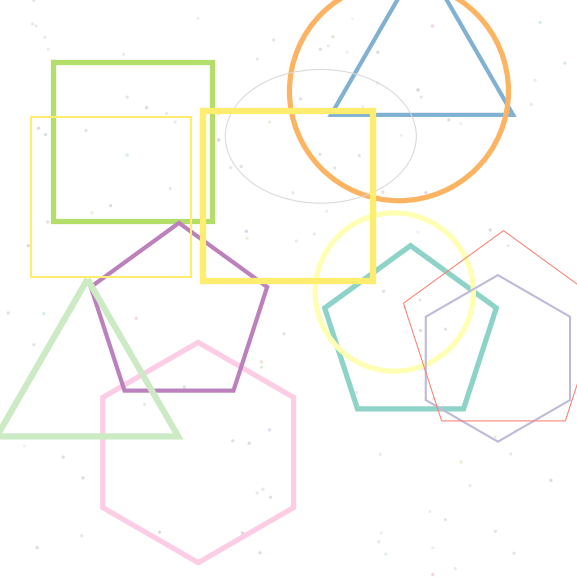[{"shape": "pentagon", "thickness": 2.5, "radius": 0.78, "center": [0.711, 0.418]}, {"shape": "circle", "thickness": 2.5, "radius": 0.69, "center": [0.683, 0.493]}, {"shape": "hexagon", "thickness": 1, "radius": 0.72, "center": [0.862, 0.379]}, {"shape": "pentagon", "thickness": 0.5, "radius": 0.91, "center": [0.872, 0.418]}, {"shape": "triangle", "thickness": 2, "radius": 0.91, "center": [0.731, 0.891]}, {"shape": "circle", "thickness": 2.5, "radius": 0.95, "center": [0.691, 0.841]}, {"shape": "square", "thickness": 2.5, "radius": 0.69, "center": [0.229, 0.754]}, {"shape": "hexagon", "thickness": 2.5, "radius": 0.95, "center": [0.343, 0.216]}, {"shape": "oval", "thickness": 0.5, "radius": 0.83, "center": [0.556, 0.763]}, {"shape": "pentagon", "thickness": 2, "radius": 0.8, "center": [0.31, 0.453]}, {"shape": "triangle", "thickness": 3, "radius": 0.91, "center": [0.152, 0.334]}, {"shape": "square", "thickness": 3, "radius": 0.74, "center": [0.499, 0.66]}, {"shape": "square", "thickness": 1, "radius": 0.7, "center": [0.192, 0.658]}]